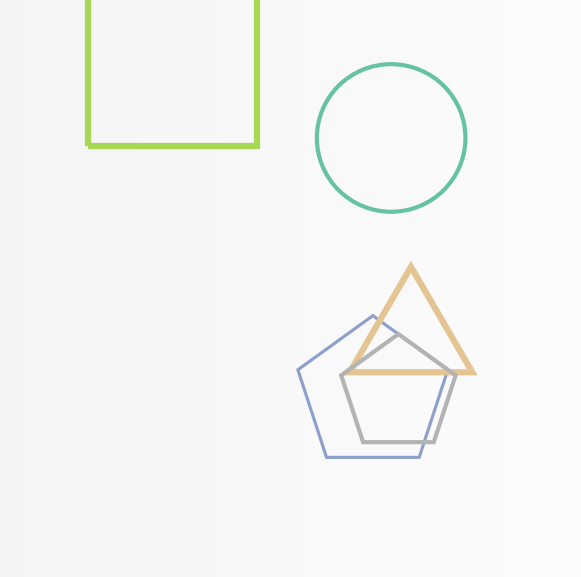[{"shape": "circle", "thickness": 2, "radius": 0.64, "center": [0.673, 0.76]}, {"shape": "pentagon", "thickness": 1.5, "radius": 0.68, "center": [0.641, 0.317]}, {"shape": "square", "thickness": 3, "radius": 0.73, "center": [0.297, 0.892]}, {"shape": "triangle", "thickness": 3, "radius": 0.61, "center": [0.707, 0.415]}, {"shape": "pentagon", "thickness": 2, "radius": 0.52, "center": [0.685, 0.317]}]